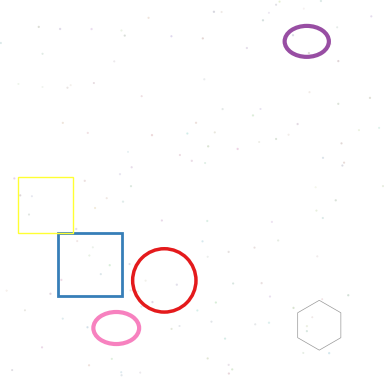[{"shape": "circle", "thickness": 2.5, "radius": 0.41, "center": [0.427, 0.272]}, {"shape": "square", "thickness": 2, "radius": 0.41, "center": [0.234, 0.313]}, {"shape": "oval", "thickness": 3, "radius": 0.29, "center": [0.797, 0.893]}, {"shape": "square", "thickness": 1, "radius": 0.36, "center": [0.118, 0.468]}, {"shape": "oval", "thickness": 3, "radius": 0.3, "center": [0.302, 0.148]}, {"shape": "hexagon", "thickness": 0.5, "radius": 0.32, "center": [0.829, 0.155]}]